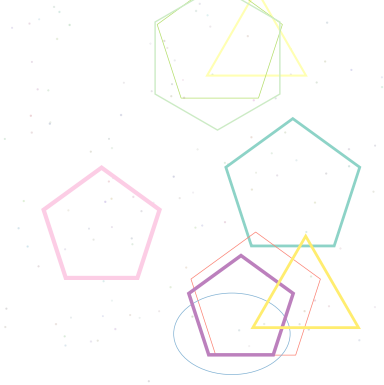[{"shape": "pentagon", "thickness": 2, "radius": 0.91, "center": [0.761, 0.509]}, {"shape": "triangle", "thickness": 1.5, "radius": 0.74, "center": [0.666, 0.878]}, {"shape": "pentagon", "thickness": 0.5, "radius": 0.88, "center": [0.664, 0.221]}, {"shape": "oval", "thickness": 0.5, "radius": 0.76, "center": [0.602, 0.133]}, {"shape": "pentagon", "thickness": 0.5, "radius": 0.85, "center": [0.571, 0.883]}, {"shape": "pentagon", "thickness": 3, "radius": 0.79, "center": [0.264, 0.406]}, {"shape": "pentagon", "thickness": 2.5, "radius": 0.71, "center": [0.626, 0.194]}, {"shape": "hexagon", "thickness": 1, "radius": 0.94, "center": [0.565, 0.849]}, {"shape": "triangle", "thickness": 2, "radius": 0.79, "center": [0.794, 0.228]}]